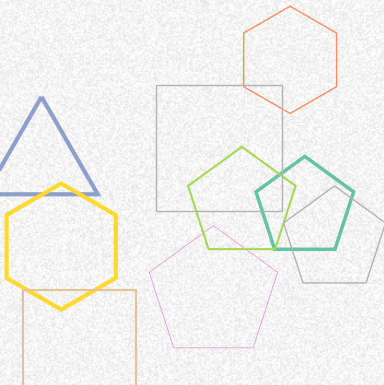[{"shape": "pentagon", "thickness": 2.5, "radius": 0.67, "center": [0.792, 0.46]}, {"shape": "hexagon", "thickness": 1, "radius": 0.7, "center": [0.754, 0.845]}, {"shape": "triangle", "thickness": 3, "radius": 0.84, "center": [0.108, 0.58]}, {"shape": "pentagon", "thickness": 0.5, "radius": 0.88, "center": [0.554, 0.238]}, {"shape": "pentagon", "thickness": 1.5, "radius": 0.73, "center": [0.628, 0.472]}, {"shape": "hexagon", "thickness": 3, "radius": 0.82, "center": [0.159, 0.36]}, {"shape": "square", "thickness": 1.5, "radius": 0.73, "center": [0.206, 0.101]}, {"shape": "pentagon", "thickness": 1, "radius": 0.7, "center": [0.869, 0.378]}, {"shape": "square", "thickness": 1, "radius": 0.82, "center": [0.569, 0.616]}]